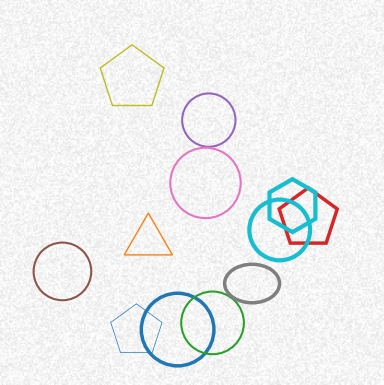[{"shape": "circle", "thickness": 2.5, "radius": 0.47, "center": [0.461, 0.144]}, {"shape": "pentagon", "thickness": 0.5, "radius": 0.35, "center": [0.354, 0.141]}, {"shape": "triangle", "thickness": 1, "radius": 0.36, "center": [0.385, 0.374]}, {"shape": "circle", "thickness": 1.5, "radius": 0.41, "center": [0.552, 0.161]}, {"shape": "pentagon", "thickness": 2.5, "radius": 0.4, "center": [0.801, 0.433]}, {"shape": "circle", "thickness": 1.5, "radius": 0.35, "center": [0.542, 0.688]}, {"shape": "circle", "thickness": 1.5, "radius": 0.37, "center": [0.162, 0.295]}, {"shape": "circle", "thickness": 1.5, "radius": 0.46, "center": [0.534, 0.525]}, {"shape": "oval", "thickness": 2.5, "radius": 0.36, "center": [0.655, 0.264]}, {"shape": "pentagon", "thickness": 1, "radius": 0.44, "center": [0.343, 0.796]}, {"shape": "hexagon", "thickness": 3, "radius": 0.34, "center": [0.76, 0.466]}, {"shape": "circle", "thickness": 3, "radius": 0.39, "center": [0.727, 0.403]}]